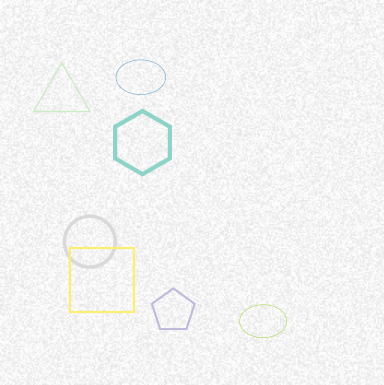[{"shape": "hexagon", "thickness": 3, "radius": 0.41, "center": [0.37, 0.63]}, {"shape": "pentagon", "thickness": 1.5, "radius": 0.29, "center": [0.45, 0.193]}, {"shape": "oval", "thickness": 0.5, "radius": 0.32, "center": [0.366, 0.799]}, {"shape": "oval", "thickness": 0.5, "radius": 0.31, "center": [0.683, 0.166]}, {"shape": "circle", "thickness": 2.5, "radius": 0.33, "center": [0.233, 0.372]}, {"shape": "triangle", "thickness": 1, "radius": 0.42, "center": [0.16, 0.753]}, {"shape": "square", "thickness": 1.5, "radius": 0.41, "center": [0.265, 0.273]}]